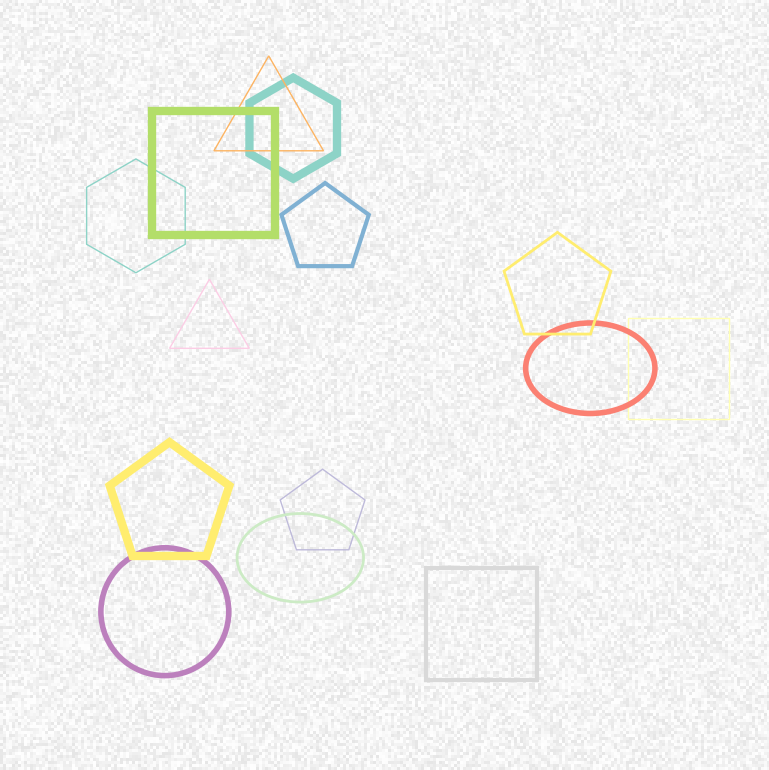[{"shape": "hexagon", "thickness": 3, "radius": 0.33, "center": [0.381, 0.834]}, {"shape": "hexagon", "thickness": 0.5, "radius": 0.37, "center": [0.177, 0.72]}, {"shape": "square", "thickness": 0.5, "radius": 0.33, "center": [0.881, 0.522]}, {"shape": "pentagon", "thickness": 0.5, "radius": 0.29, "center": [0.419, 0.333]}, {"shape": "oval", "thickness": 2, "radius": 0.42, "center": [0.767, 0.522]}, {"shape": "pentagon", "thickness": 1.5, "radius": 0.3, "center": [0.422, 0.703]}, {"shape": "triangle", "thickness": 0.5, "radius": 0.41, "center": [0.349, 0.845]}, {"shape": "square", "thickness": 3, "radius": 0.4, "center": [0.277, 0.775]}, {"shape": "triangle", "thickness": 0.5, "radius": 0.3, "center": [0.272, 0.578]}, {"shape": "square", "thickness": 1.5, "radius": 0.36, "center": [0.625, 0.19]}, {"shape": "circle", "thickness": 2, "radius": 0.42, "center": [0.214, 0.206]}, {"shape": "oval", "thickness": 1, "radius": 0.41, "center": [0.39, 0.276]}, {"shape": "pentagon", "thickness": 1, "radius": 0.37, "center": [0.724, 0.625]}, {"shape": "pentagon", "thickness": 3, "radius": 0.41, "center": [0.22, 0.344]}]